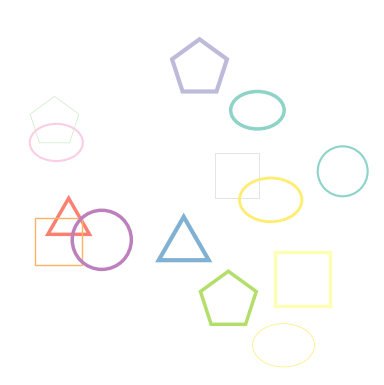[{"shape": "circle", "thickness": 1.5, "radius": 0.32, "center": [0.89, 0.555]}, {"shape": "oval", "thickness": 2.5, "radius": 0.35, "center": [0.669, 0.714]}, {"shape": "square", "thickness": 2.5, "radius": 0.35, "center": [0.786, 0.275]}, {"shape": "pentagon", "thickness": 3, "radius": 0.37, "center": [0.518, 0.823]}, {"shape": "triangle", "thickness": 2.5, "radius": 0.31, "center": [0.178, 0.423]}, {"shape": "triangle", "thickness": 3, "radius": 0.38, "center": [0.477, 0.362]}, {"shape": "square", "thickness": 1, "radius": 0.31, "center": [0.153, 0.373]}, {"shape": "pentagon", "thickness": 2.5, "radius": 0.38, "center": [0.593, 0.219]}, {"shape": "oval", "thickness": 1.5, "radius": 0.34, "center": [0.146, 0.63]}, {"shape": "square", "thickness": 0.5, "radius": 0.29, "center": [0.615, 0.544]}, {"shape": "circle", "thickness": 2.5, "radius": 0.38, "center": [0.264, 0.377]}, {"shape": "pentagon", "thickness": 0.5, "radius": 0.33, "center": [0.142, 0.683]}, {"shape": "oval", "thickness": 0.5, "radius": 0.4, "center": [0.737, 0.103]}, {"shape": "oval", "thickness": 2, "radius": 0.41, "center": [0.703, 0.481]}]